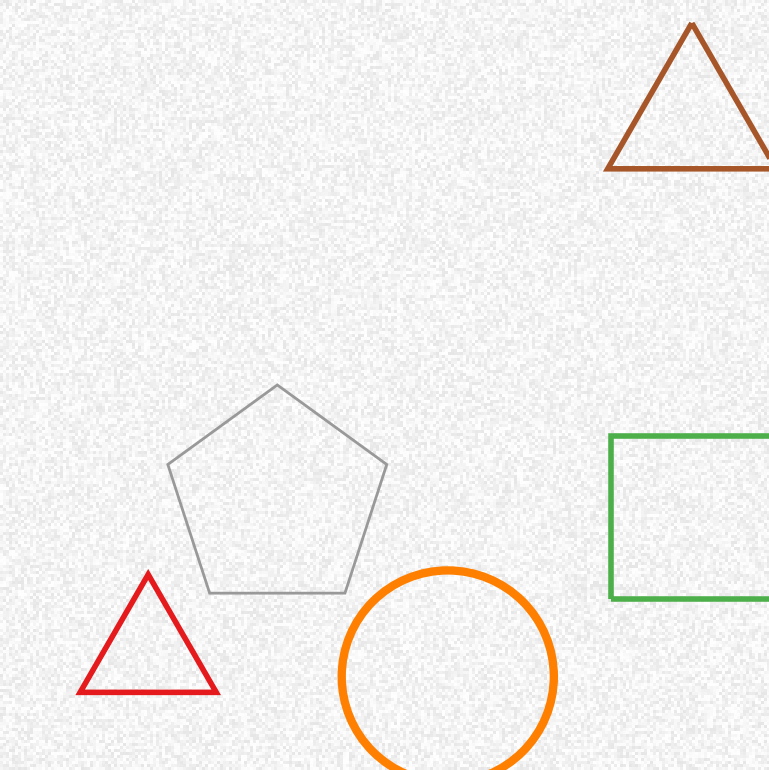[{"shape": "triangle", "thickness": 2, "radius": 0.51, "center": [0.192, 0.152]}, {"shape": "square", "thickness": 2, "radius": 0.53, "center": [0.899, 0.328]}, {"shape": "circle", "thickness": 3, "radius": 0.69, "center": [0.582, 0.121]}, {"shape": "triangle", "thickness": 2, "radius": 0.63, "center": [0.898, 0.844]}, {"shape": "pentagon", "thickness": 1, "radius": 0.75, "center": [0.36, 0.351]}]